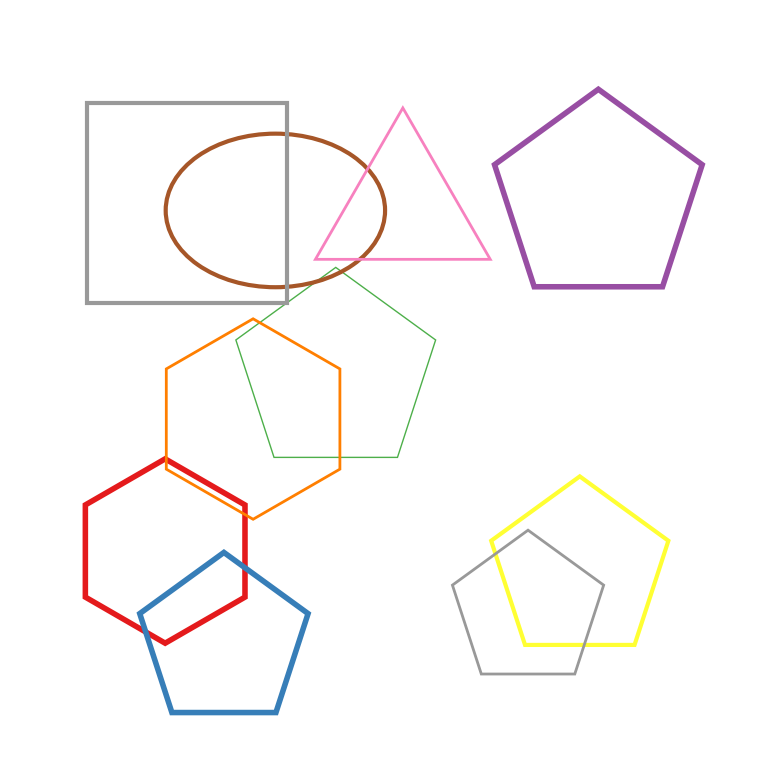[{"shape": "hexagon", "thickness": 2, "radius": 0.6, "center": [0.215, 0.284]}, {"shape": "pentagon", "thickness": 2, "radius": 0.57, "center": [0.291, 0.168]}, {"shape": "pentagon", "thickness": 0.5, "radius": 0.68, "center": [0.436, 0.516]}, {"shape": "pentagon", "thickness": 2, "radius": 0.71, "center": [0.777, 0.742]}, {"shape": "hexagon", "thickness": 1, "radius": 0.65, "center": [0.329, 0.456]}, {"shape": "pentagon", "thickness": 1.5, "radius": 0.6, "center": [0.753, 0.26]}, {"shape": "oval", "thickness": 1.5, "radius": 0.71, "center": [0.358, 0.727]}, {"shape": "triangle", "thickness": 1, "radius": 0.66, "center": [0.523, 0.729]}, {"shape": "pentagon", "thickness": 1, "radius": 0.52, "center": [0.686, 0.208]}, {"shape": "square", "thickness": 1.5, "radius": 0.65, "center": [0.243, 0.737]}]